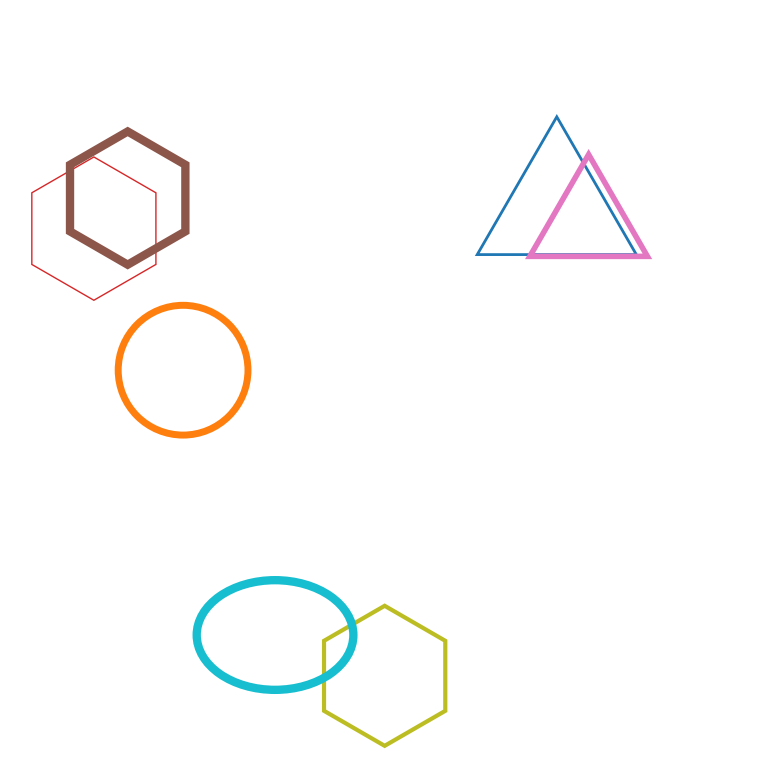[{"shape": "triangle", "thickness": 1, "radius": 0.6, "center": [0.723, 0.729]}, {"shape": "circle", "thickness": 2.5, "radius": 0.42, "center": [0.238, 0.519]}, {"shape": "hexagon", "thickness": 0.5, "radius": 0.47, "center": [0.122, 0.703]}, {"shape": "hexagon", "thickness": 3, "radius": 0.43, "center": [0.166, 0.743]}, {"shape": "triangle", "thickness": 2, "radius": 0.44, "center": [0.764, 0.711]}, {"shape": "hexagon", "thickness": 1.5, "radius": 0.45, "center": [0.5, 0.122]}, {"shape": "oval", "thickness": 3, "radius": 0.51, "center": [0.357, 0.175]}]